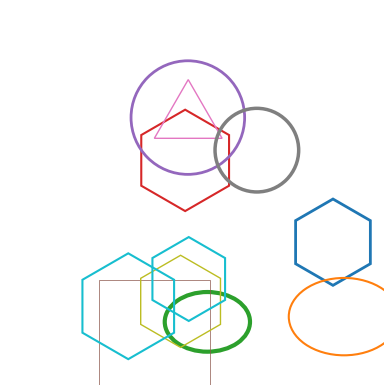[{"shape": "hexagon", "thickness": 2, "radius": 0.56, "center": [0.865, 0.371]}, {"shape": "oval", "thickness": 1.5, "radius": 0.72, "center": [0.894, 0.178]}, {"shape": "oval", "thickness": 3, "radius": 0.55, "center": [0.539, 0.164]}, {"shape": "hexagon", "thickness": 1.5, "radius": 0.66, "center": [0.481, 0.583]}, {"shape": "circle", "thickness": 2, "radius": 0.74, "center": [0.488, 0.695]}, {"shape": "square", "thickness": 0.5, "radius": 0.72, "center": [0.402, 0.128]}, {"shape": "triangle", "thickness": 1, "radius": 0.51, "center": [0.489, 0.692]}, {"shape": "circle", "thickness": 2.5, "radius": 0.54, "center": [0.667, 0.61]}, {"shape": "hexagon", "thickness": 1, "radius": 0.6, "center": [0.469, 0.217]}, {"shape": "hexagon", "thickness": 1.5, "radius": 0.69, "center": [0.333, 0.205]}, {"shape": "hexagon", "thickness": 1.5, "radius": 0.54, "center": [0.49, 0.275]}]